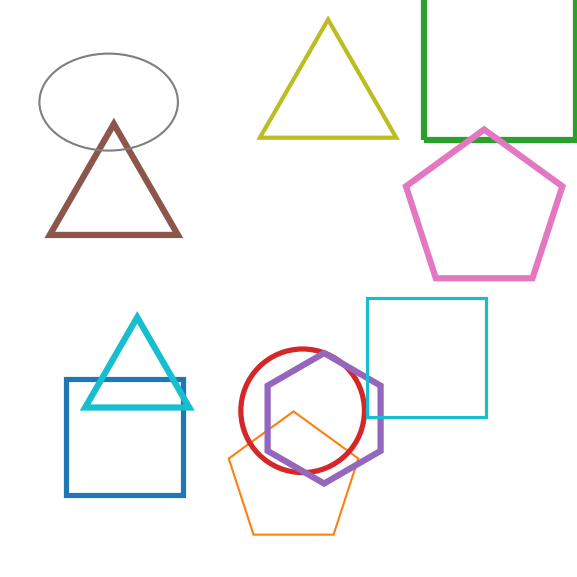[{"shape": "square", "thickness": 2.5, "radius": 0.5, "center": [0.216, 0.243]}, {"shape": "pentagon", "thickness": 1, "radius": 0.59, "center": [0.508, 0.169]}, {"shape": "square", "thickness": 3, "radius": 0.66, "center": [0.866, 0.888]}, {"shape": "circle", "thickness": 2.5, "radius": 0.54, "center": [0.524, 0.288]}, {"shape": "hexagon", "thickness": 3, "radius": 0.56, "center": [0.561, 0.275]}, {"shape": "triangle", "thickness": 3, "radius": 0.64, "center": [0.197, 0.656]}, {"shape": "pentagon", "thickness": 3, "radius": 0.71, "center": [0.838, 0.633]}, {"shape": "oval", "thickness": 1, "radius": 0.6, "center": [0.188, 0.822]}, {"shape": "triangle", "thickness": 2, "radius": 0.68, "center": [0.568, 0.829]}, {"shape": "triangle", "thickness": 3, "radius": 0.52, "center": [0.238, 0.346]}, {"shape": "square", "thickness": 1.5, "radius": 0.52, "center": [0.739, 0.38]}]